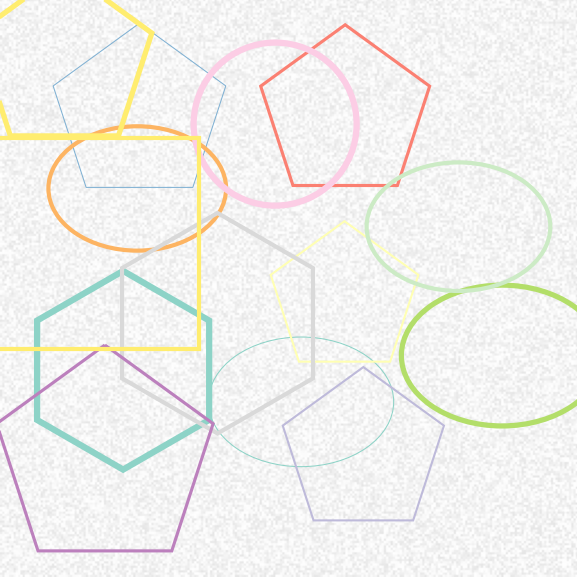[{"shape": "oval", "thickness": 0.5, "radius": 0.8, "center": [0.521, 0.303]}, {"shape": "hexagon", "thickness": 3, "radius": 0.86, "center": [0.213, 0.358]}, {"shape": "pentagon", "thickness": 1, "radius": 0.67, "center": [0.597, 0.482]}, {"shape": "pentagon", "thickness": 1, "radius": 0.73, "center": [0.629, 0.217]}, {"shape": "pentagon", "thickness": 1.5, "radius": 0.77, "center": [0.598, 0.802]}, {"shape": "pentagon", "thickness": 0.5, "radius": 0.79, "center": [0.242, 0.802]}, {"shape": "oval", "thickness": 2, "radius": 0.77, "center": [0.238, 0.673]}, {"shape": "oval", "thickness": 2.5, "radius": 0.87, "center": [0.869, 0.383]}, {"shape": "circle", "thickness": 3, "radius": 0.71, "center": [0.476, 0.784]}, {"shape": "hexagon", "thickness": 2, "radius": 0.95, "center": [0.377, 0.439]}, {"shape": "pentagon", "thickness": 1.5, "radius": 0.99, "center": [0.182, 0.205]}, {"shape": "oval", "thickness": 2, "radius": 0.8, "center": [0.794, 0.607]}, {"shape": "pentagon", "thickness": 2.5, "radius": 0.8, "center": [0.112, 0.893]}, {"shape": "square", "thickness": 2, "radius": 0.91, "center": [0.161, 0.578]}]